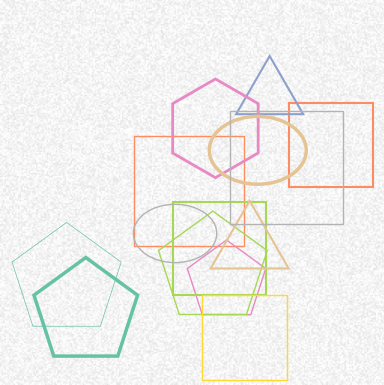[{"shape": "pentagon", "thickness": 2.5, "radius": 0.71, "center": [0.223, 0.19]}, {"shape": "pentagon", "thickness": 0.5, "radius": 0.75, "center": [0.173, 0.273]}, {"shape": "square", "thickness": 1.5, "radius": 0.54, "center": [0.86, 0.623]}, {"shape": "square", "thickness": 1, "radius": 0.71, "center": [0.491, 0.505]}, {"shape": "triangle", "thickness": 1.5, "radius": 0.5, "center": [0.7, 0.754]}, {"shape": "hexagon", "thickness": 2, "radius": 0.64, "center": [0.56, 0.667]}, {"shape": "pentagon", "thickness": 1, "radius": 0.54, "center": [0.588, 0.269]}, {"shape": "pentagon", "thickness": 1, "radius": 0.74, "center": [0.553, 0.303]}, {"shape": "square", "thickness": 1.5, "radius": 0.61, "center": [0.569, 0.355]}, {"shape": "square", "thickness": 1, "radius": 0.55, "center": [0.635, 0.123]}, {"shape": "triangle", "thickness": 1.5, "radius": 0.59, "center": [0.648, 0.361]}, {"shape": "oval", "thickness": 2.5, "radius": 0.63, "center": [0.67, 0.61]}, {"shape": "oval", "thickness": 1, "radius": 0.54, "center": [0.455, 0.394]}, {"shape": "square", "thickness": 1, "radius": 0.73, "center": [0.745, 0.564]}]